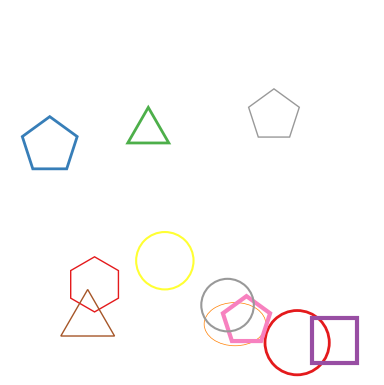[{"shape": "hexagon", "thickness": 1, "radius": 0.36, "center": [0.246, 0.261]}, {"shape": "circle", "thickness": 2, "radius": 0.42, "center": [0.772, 0.11]}, {"shape": "pentagon", "thickness": 2, "radius": 0.37, "center": [0.129, 0.622]}, {"shape": "triangle", "thickness": 2, "radius": 0.31, "center": [0.385, 0.659]}, {"shape": "square", "thickness": 3, "radius": 0.29, "center": [0.869, 0.115]}, {"shape": "oval", "thickness": 0.5, "radius": 0.4, "center": [0.61, 0.158]}, {"shape": "circle", "thickness": 1.5, "radius": 0.37, "center": [0.428, 0.323]}, {"shape": "triangle", "thickness": 1, "radius": 0.4, "center": [0.228, 0.168]}, {"shape": "pentagon", "thickness": 3, "radius": 0.32, "center": [0.64, 0.166]}, {"shape": "circle", "thickness": 1.5, "radius": 0.34, "center": [0.591, 0.208]}, {"shape": "pentagon", "thickness": 1, "radius": 0.35, "center": [0.712, 0.7]}]